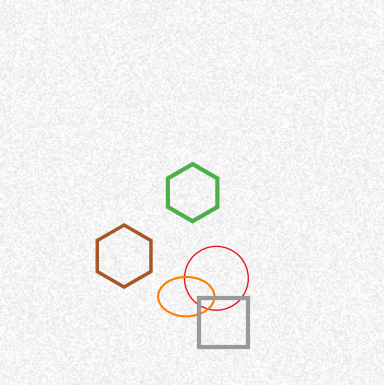[{"shape": "circle", "thickness": 1, "radius": 0.41, "center": [0.562, 0.277]}, {"shape": "hexagon", "thickness": 3, "radius": 0.37, "center": [0.5, 0.5]}, {"shape": "oval", "thickness": 1.5, "radius": 0.37, "center": [0.484, 0.229]}, {"shape": "hexagon", "thickness": 2.5, "radius": 0.4, "center": [0.322, 0.335]}, {"shape": "square", "thickness": 3, "radius": 0.32, "center": [0.579, 0.161]}]